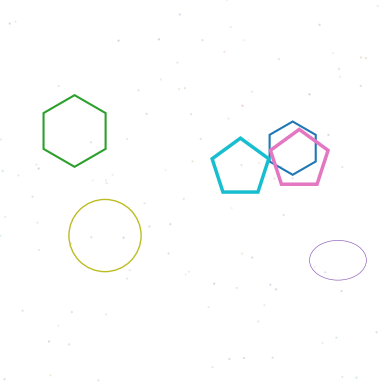[{"shape": "hexagon", "thickness": 1.5, "radius": 0.35, "center": [0.76, 0.615]}, {"shape": "hexagon", "thickness": 1.5, "radius": 0.47, "center": [0.194, 0.66]}, {"shape": "oval", "thickness": 0.5, "radius": 0.37, "center": [0.878, 0.324]}, {"shape": "pentagon", "thickness": 2.5, "radius": 0.39, "center": [0.777, 0.585]}, {"shape": "circle", "thickness": 1, "radius": 0.47, "center": [0.273, 0.388]}, {"shape": "pentagon", "thickness": 2.5, "radius": 0.39, "center": [0.624, 0.564]}]